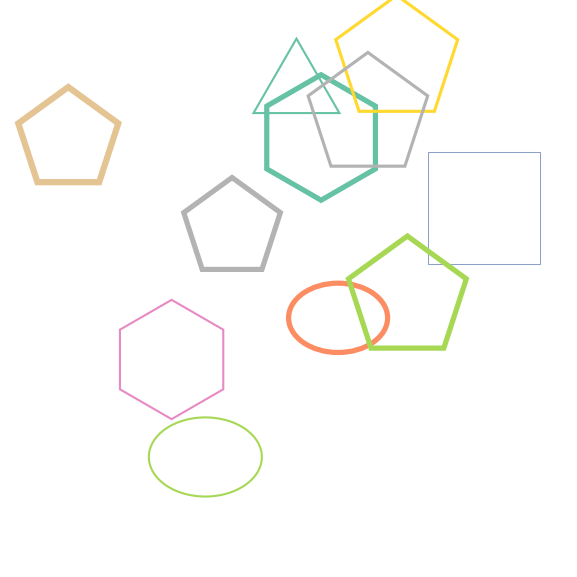[{"shape": "hexagon", "thickness": 2.5, "radius": 0.54, "center": [0.556, 0.761]}, {"shape": "triangle", "thickness": 1, "radius": 0.43, "center": [0.513, 0.846]}, {"shape": "oval", "thickness": 2.5, "radius": 0.43, "center": [0.585, 0.449]}, {"shape": "square", "thickness": 0.5, "radius": 0.48, "center": [0.838, 0.639]}, {"shape": "hexagon", "thickness": 1, "radius": 0.52, "center": [0.297, 0.377]}, {"shape": "pentagon", "thickness": 2.5, "radius": 0.54, "center": [0.705, 0.483]}, {"shape": "oval", "thickness": 1, "radius": 0.49, "center": [0.356, 0.208]}, {"shape": "pentagon", "thickness": 1.5, "radius": 0.55, "center": [0.687, 0.896]}, {"shape": "pentagon", "thickness": 3, "radius": 0.46, "center": [0.118, 0.757]}, {"shape": "pentagon", "thickness": 2.5, "radius": 0.44, "center": [0.402, 0.604]}, {"shape": "pentagon", "thickness": 1.5, "radius": 0.54, "center": [0.637, 0.799]}]